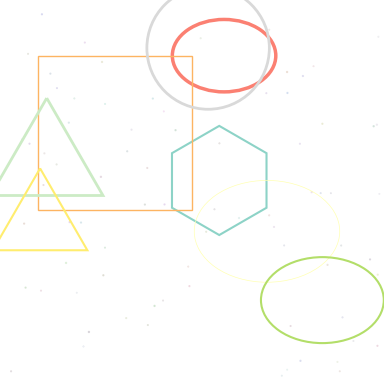[{"shape": "hexagon", "thickness": 1.5, "radius": 0.71, "center": [0.569, 0.531]}, {"shape": "oval", "thickness": 0.5, "radius": 0.94, "center": [0.693, 0.399]}, {"shape": "oval", "thickness": 2.5, "radius": 0.67, "center": [0.582, 0.855]}, {"shape": "square", "thickness": 1, "radius": 1.0, "center": [0.3, 0.654]}, {"shape": "oval", "thickness": 1.5, "radius": 0.8, "center": [0.837, 0.22]}, {"shape": "circle", "thickness": 2, "radius": 0.8, "center": [0.541, 0.875]}, {"shape": "triangle", "thickness": 2, "radius": 0.84, "center": [0.121, 0.577]}, {"shape": "triangle", "thickness": 1.5, "radius": 0.71, "center": [0.104, 0.421]}]